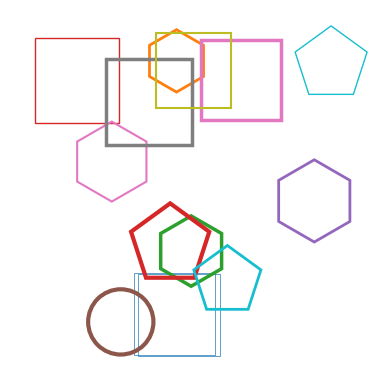[{"shape": "square", "thickness": 0.5, "radius": 0.53, "center": [0.453, 0.184]}, {"shape": "square", "thickness": 0.5, "radius": 0.53, "center": [0.465, 0.182]}, {"shape": "hexagon", "thickness": 2, "radius": 0.41, "center": [0.458, 0.842]}, {"shape": "hexagon", "thickness": 2.5, "radius": 0.46, "center": [0.496, 0.348]}, {"shape": "square", "thickness": 1, "radius": 0.55, "center": [0.2, 0.792]}, {"shape": "pentagon", "thickness": 3, "radius": 0.53, "center": [0.442, 0.365]}, {"shape": "hexagon", "thickness": 2, "radius": 0.53, "center": [0.816, 0.478]}, {"shape": "circle", "thickness": 3, "radius": 0.42, "center": [0.314, 0.164]}, {"shape": "hexagon", "thickness": 1.5, "radius": 0.52, "center": [0.29, 0.58]}, {"shape": "square", "thickness": 2.5, "radius": 0.52, "center": [0.627, 0.792]}, {"shape": "square", "thickness": 2.5, "radius": 0.56, "center": [0.386, 0.734]}, {"shape": "square", "thickness": 1.5, "radius": 0.49, "center": [0.502, 0.816]}, {"shape": "pentagon", "thickness": 1, "radius": 0.49, "center": [0.86, 0.834]}, {"shape": "pentagon", "thickness": 2, "radius": 0.46, "center": [0.591, 0.271]}]